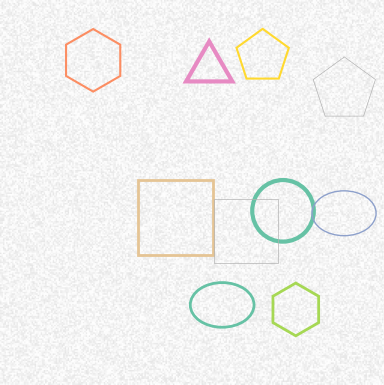[{"shape": "oval", "thickness": 2, "radius": 0.41, "center": [0.577, 0.208]}, {"shape": "circle", "thickness": 3, "radius": 0.4, "center": [0.735, 0.452]}, {"shape": "hexagon", "thickness": 1.5, "radius": 0.41, "center": [0.242, 0.843]}, {"shape": "oval", "thickness": 1, "radius": 0.42, "center": [0.894, 0.446]}, {"shape": "triangle", "thickness": 3, "radius": 0.35, "center": [0.543, 0.823]}, {"shape": "hexagon", "thickness": 2, "radius": 0.34, "center": [0.768, 0.196]}, {"shape": "pentagon", "thickness": 1.5, "radius": 0.36, "center": [0.682, 0.854]}, {"shape": "square", "thickness": 2, "radius": 0.49, "center": [0.456, 0.434]}, {"shape": "pentagon", "thickness": 0.5, "radius": 0.42, "center": [0.894, 0.767]}, {"shape": "square", "thickness": 0.5, "radius": 0.42, "center": [0.639, 0.4]}]